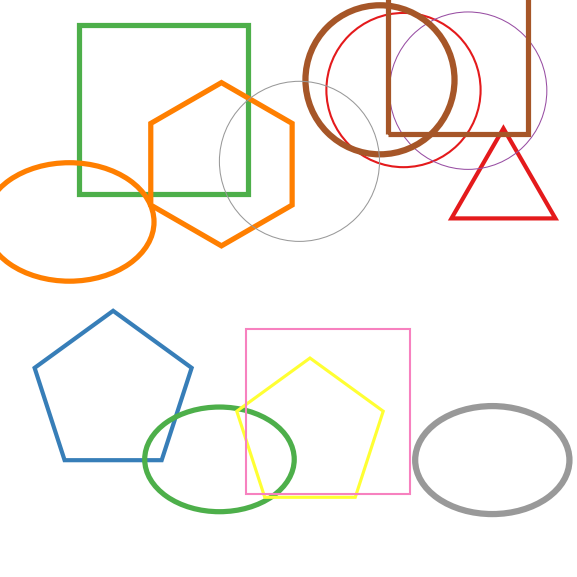[{"shape": "triangle", "thickness": 2, "radius": 0.52, "center": [0.872, 0.673]}, {"shape": "circle", "thickness": 1, "radius": 0.67, "center": [0.699, 0.843]}, {"shape": "pentagon", "thickness": 2, "radius": 0.71, "center": [0.196, 0.318]}, {"shape": "oval", "thickness": 2.5, "radius": 0.65, "center": [0.38, 0.204]}, {"shape": "square", "thickness": 2.5, "radius": 0.73, "center": [0.283, 0.809]}, {"shape": "circle", "thickness": 0.5, "radius": 0.68, "center": [0.811, 0.842]}, {"shape": "hexagon", "thickness": 2.5, "radius": 0.71, "center": [0.383, 0.715]}, {"shape": "oval", "thickness": 2.5, "radius": 0.73, "center": [0.12, 0.615]}, {"shape": "pentagon", "thickness": 1.5, "radius": 0.67, "center": [0.537, 0.246]}, {"shape": "circle", "thickness": 3, "radius": 0.65, "center": [0.658, 0.861]}, {"shape": "square", "thickness": 2.5, "radius": 0.6, "center": [0.793, 0.889]}, {"shape": "square", "thickness": 1, "radius": 0.71, "center": [0.568, 0.286]}, {"shape": "oval", "thickness": 3, "radius": 0.67, "center": [0.852, 0.202]}, {"shape": "circle", "thickness": 0.5, "radius": 0.69, "center": [0.519, 0.72]}]